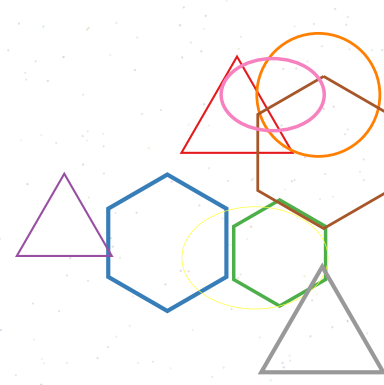[{"shape": "triangle", "thickness": 1.5, "radius": 0.83, "center": [0.616, 0.686]}, {"shape": "hexagon", "thickness": 3, "radius": 0.89, "center": [0.435, 0.369]}, {"shape": "hexagon", "thickness": 2.5, "radius": 0.69, "center": [0.726, 0.343]}, {"shape": "triangle", "thickness": 1.5, "radius": 0.71, "center": [0.167, 0.406]}, {"shape": "circle", "thickness": 2, "radius": 0.8, "center": [0.827, 0.754]}, {"shape": "oval", "thickness": 0.5, "radius": 0.95, "center": [0.662, 0.33]}, {"shape": "hexagon", "thickness": 2, "radius": 0.99, "center": [0.841, 0.604]}, {"shape": "oval", "thickness": 2.5, "radius": 0.67, "center": [0.708, 0.754]}, {"shape": "triangle", "thickness": 3, "radius": 0.91, "center": [0.837, 0.125]}]